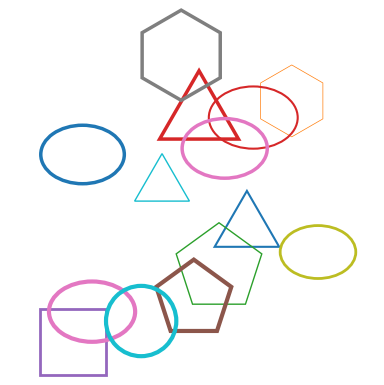[{"shape": "oval", "thickness": 2.5, "radius": 0.54, "center": [0.214, 0.599]}, {"shape": "triangle", "thickness": 1.5, "radius": 0.48, "center": [0.641, 0.407]}, {"shape": "hexagon", "thickness": 0.5, "radius": 0.47, "center": [0.758, 0.738]}, {"shape": "pentagon", "thickness": 1, "radius": 0.58, "center": [0.569, 0.304]}, {"shape": "oval", "thickness": 1.5, "radius": 0.58, "center": [0.658, 0.695]}, {"shape": "triangle", "thickness": 2.5, "radius": 0.59, "center": [0.517, 0.698]}, {"shape": "square", "thickness": 2, "radius": 0.43, "center": [0.189, 0.111]}, {"shape": "pentagon", "thickness": 3, "radius": 0.51, "center": [0.503, 0.223]}, {"shape": "oval", "thickness": 2.5, "radius": 0.55, "center": [0.584, 0.615]}, {"shape": "oval", "thickness": 3, "radius": 0.56, "center": [0.239, 0.191]}, {"shape": "hexagon", "thickness": 2.5, "radius": 0.59, "center": [0.471, 0.857]}, {"shape": "oval", "thickness": 2, "radius": 0.49, "center": [0.826, 0.345]}, {"shape": "triangle", "thickness": 1, "radius": 0.41, "center": [0.421, 0.519]}, {"shape": "circle", "thickness": 3, "radius": 0.46, "center": [0.367, 0.166]}]